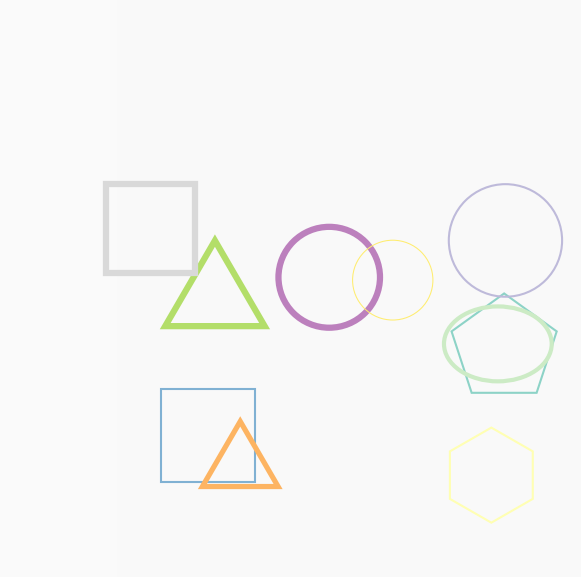[{"shape": "pentagon", "thickness": 1, "radius": 0.48, "center": [0.867, 0.396]}, {"shape": "hexagon", "thickness": 1, "radius": 0.41, "center": [0.845, 0.176]}, {"shape": "circle", "thickness": 1, "radius": 0.49, "center": [0.87, 0.583]}, {"shape": "square", "thickness": 1, "radius": 0.4, "center": [0.358, 0.245]}, {"shape": "triangle", "thickness": 2.5, "radius": 0.38, "center": [0.413, 0.194]}, {"shape": "triangle", "thickness": 3, "radius": 0.49, "center": [0.37, 0.484]}, {"shape": "square", "thickness": 3, "radius": 0.38, "center": [0.259, 0.603]}, {"shape": "circle", "thickness": 3, "radius": 0.44, "center": [0.566, 0.519]}, {"shape": "oval", "thickness": 2, "radius": 0.46, "center": [0.857, 0.404]}, {"shape": "circle", "thickness": 0.5, "radius": 0.35, "center": [0.676, 0.514]}]